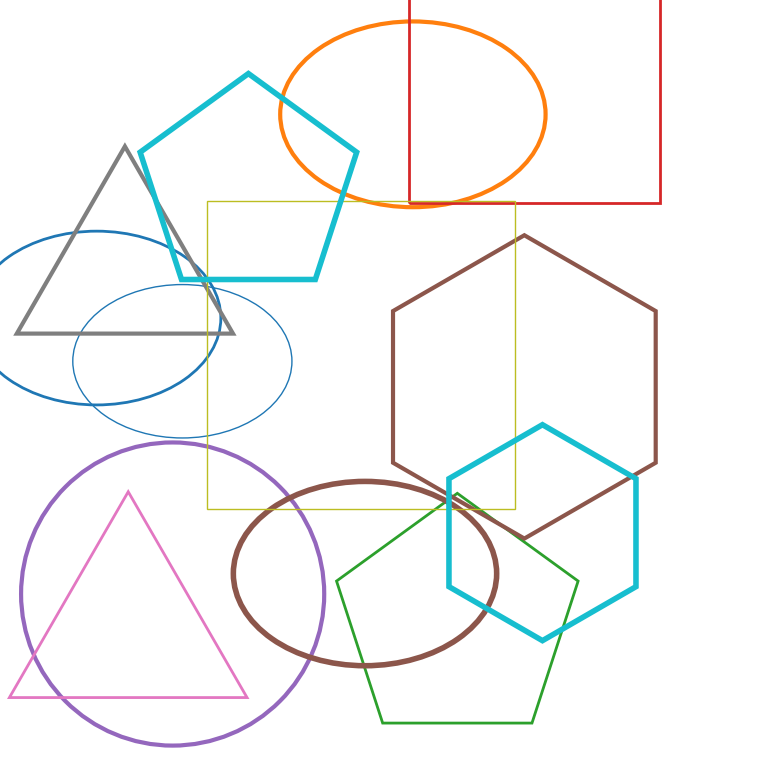[{"shape": "oval", "thickness": 1, "radius": 0.81, "center": [0.126, 0.587]}, {"shape": "oval", "thickness": 0.5, "radius": 0.71, "center": [0.237, 0.531]}, {"shape": "oval", "thickness": 1.5, "radius": 0.86, "center": [0.536, 0.852]}, {"shape": "pentagon", "thickness": 1, "radius": 0.82, "center": [0.594, 0.194]}, {"shape": "square", "thickness": 1, "radius": 0.81, "center": [0.694, 0.9]}, {"shape": "circle", "thickness": 1.5, "radius": 0.98, "center": [0.224, 0.229]}, {"shape": "oval", "thickness": 2, "radius": 0.85, "center": [0.474, 0.255]}, {"shape": "hexagon", "thickness": 1.5, "radius": 0.98, "center": [0.681, 0.498]}, {"shape": "triangle", "thickness": 1, "radius": 0.89, "center": [0.167, 0.183]}, {"shape": "triangle", "thickness": 1.5, "radius": 0.81, "center": [0.162, 0.648]}, {"shape": "square", "thickness": 0.5, "radius": 1.0, "center": [0.469, 0.539]}, {"shape": "hexagon", "thickness": 2, "radius": 0.7, "center": [0.705, 0.308]}, {"shape": "pentagon", "thickness": 2, "radius": 0.74, "center": [0.323, 0.757]}]